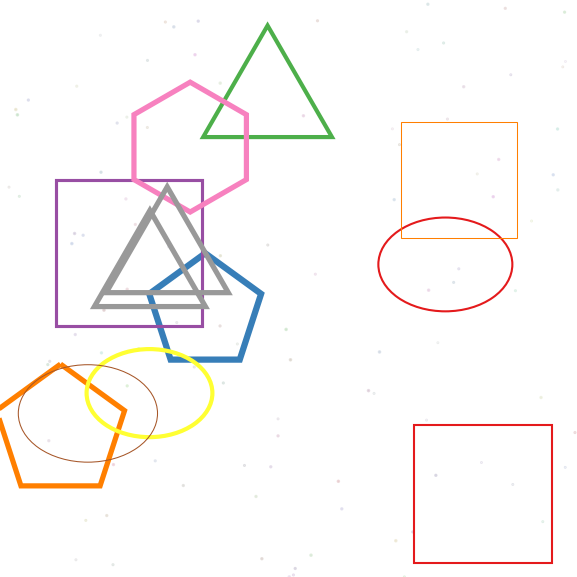[{"shape": "oval", "thickness": 1, "radius": 0.58, "center": [0.771, 0.541]}, {"shape": "square", "thickness": 1, "radius": 0.6, "center": [0.837, 0.144]}, {"shape": "pentagon", "thickness": 3, "radius": 0.51, "center": [0.355, 0.459]}, {"shape": "triangle", "thickness": 2, "radius": 0.64, "center": [0.463, 0.826]}, {"shape": "square", "thickness": 1.5, "radius": 0.63, "center": [0.224, 0.561]}, {"shape": "square", "thickness": 0.5, "radius": 0.5, "center": [0.794, 0.688]}, {"shape": "pentagon", "thickness": 2.5, "radius": 0.58, "center": [0.105, 0.252]}, {"shape": "oval", "thickness": 2, "radius": 0.54, "center": [0.259, 0.318]}, {"shape": "oval", "thickness": 0.5, "radius": 0.6, "center": [0.152, 0.283]}, {"shape": "hexagon", "thickness": 2.5, "radius": 0.56, "center": [0.329, 0.744]}, {"shape": "triangle", "thickness": 2.5, "radius": 0.55, "center": [0.26, 0.524]}, {"shape": "triangle", "thickness": 2.5, "radius": 0.61, "center": [0.29, 0.553]}]